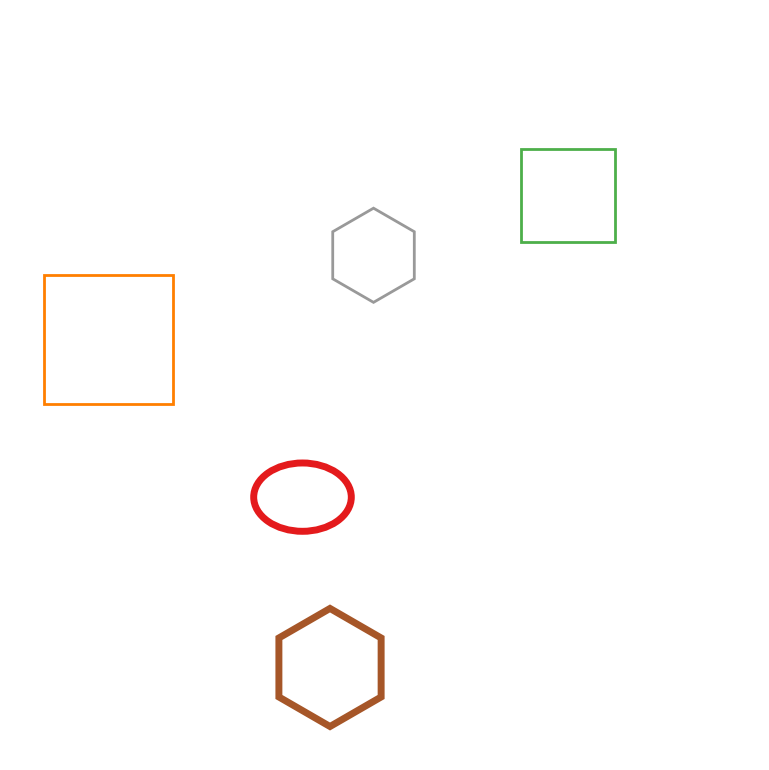[{"shape": "oval", "thickness": 2.5, "radius": 0.32, "center": [0.393, 0.354]}, {"shape": "square", "thickness": 1, "radius": 0.3, "center": [0.738, 0.746]}, {"shape": "square", "thickness": 1, "radius": 0.42, "center": [0.141, 0.559]}, {"shape": "hexagon", "thickness": 2.5, "radius": 0.38, "center": [0.429, 0.133]}, {"shape": "hexagon", "thickness": 1, "radius": 0.31, "center": [0.485, 0.668]}]